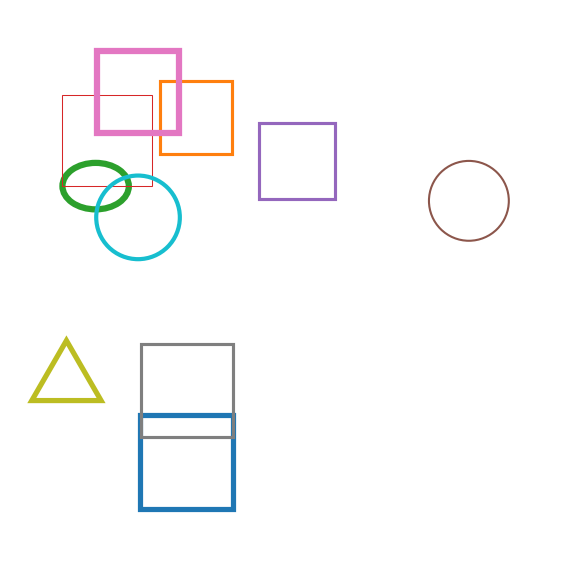[{"shape": "square", "thickness": 2.5, "radius": 0.4, "center": [0.323, 0.199]}, {"shape": "square", "thickness": 1.5, "radius": 0.31, "center": [0.339, 0.796]}, {"shape": "oval", "thickness": 3, "radius": 0.29, "center": [0.166, 0.677]}, {"shape": "square", "thickness": 0.5, "radius": 0.39, "center": [0.185, 0.756]}, {"shape": "square", "thickness": 1.5, "radius": 0.33, "center": [0.515, 0.72]}, {"shape": "circle", "thickness": 1, "radius": 0.35, "center": [0.812, 0.651]}, {"shape": "square", "thickness": 3, "radius": 0.36, "center": [0.239, 0.839]}, {"shape": "square", "thickness": 1.5, "radius": 0.4, "center": [0.324, 0.323]}, {"shape": "triangle", "thickness": 2.5, "radius": 0.35, "center": [0.115, 0.34]}, {"shape": "circle", "thickness": 2, "radius": 0.36, "center": [0.239, 0.623]}]